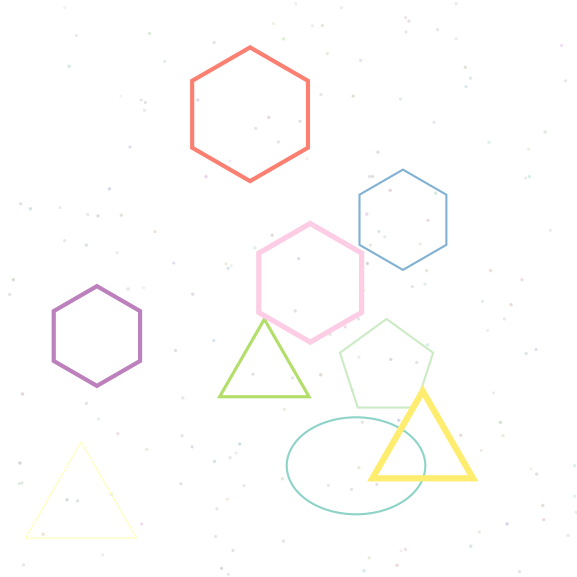[{"shape": "oval", "thickness": 1, "radius": 0.6, "center": [0.616, 0.193]}, {"shape": "triangle", "thickness": 0.5, "radius": 0.55, "center": [0.14, 0.123]}, {"shape": "hexagon", "thickness": 2, "radius": 0.58, "center": [0.433, 0.801]}, {"shape": "hexagon", "thickness": 1, "radius": 0.43, "center": [0.698, 0.619]}, {"shape": "triangle", "thickness": 1.5, "radius": 0.45, "center": [0.458, 0.357]}, {"shape": "hexagon", "thickness": 2.5, "radius": 0.51, "center": [0.537, 0.509]}, {"shape": "hexagon", "thickness": 2, "radius": 0.43, "center": [0.168, 0.417]}, {"shape": "pentagon", "thickness": 1, "radius": 0.42, "center": [0.669, 0.362]}, {"shape": "triangle", "thickness": 3, "radius": 0.5, "center": [0.732, 0.221]}]